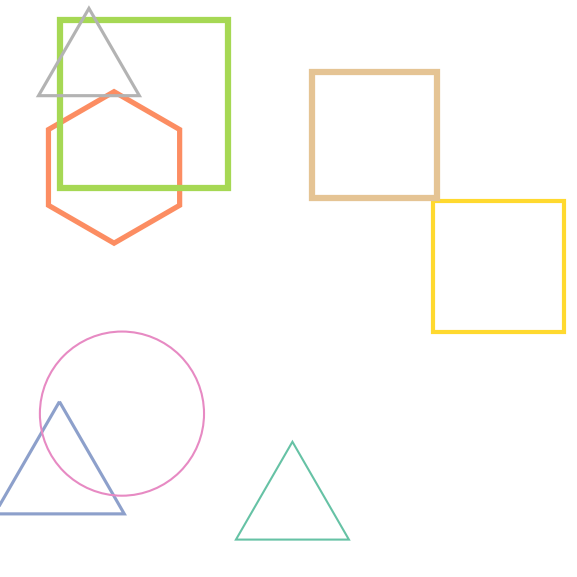[{"shape": "triangle", "thickness": 1, "radius": 0.56, "center": [0.506, 0.121]}, {"shape": "hexagon", "thickness": 2.5, "radius": 0.66, "center": [0.197, 0.709]}, {"shape": "triangle", "thickness": 1.5, "radius": 0.65, "center": [0.103, 0.174]}, {"shape": "circle", "thickness": 1, "radius": 0.71, "center": [0.211, 0.283]}, {"shape": "square", "thickness": 3, "radius": 0.73, "center": [0.25, 0.819]}, {"shape": "square", "thickness": 2, "radius": 0.57, "center": [0.863, 0.538]}, {"shape": "square", "thickness": 3, "radius": 0.54, "center": [0.648, 0.766]}, {"shape": "triangle", "thickness": 1.5, "radius": 0.5, "center": [0.154, 0.884]}]